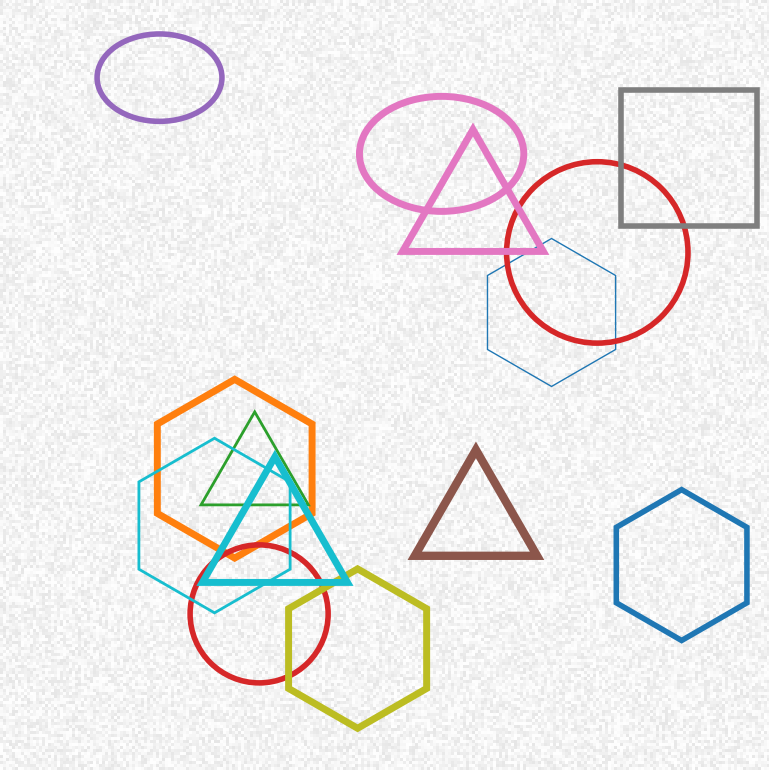[{"shape": "hexagon", "thickness": 2, "radius": 0.49, "center": [0.885, 0.266]}, {"shape": "hexagon", "thickness": 0.5, "radius": 0.48, "center": [0.716, 0.594]}, {"shape": "hexagon", "thickness": 2.5, "radius": 0.58, "center": [0.305, 0.391]}, {"shape": "triangle", "thickness": 1, "radius": 0.4, "center": [0.331, 0.385]}, {"shape": "circle", "thickness": 2, "radius": 0.59, "center": [0.776, 0.672]}, {"shape": "circle", "thickness": 2, "radius": 0.45, "center": [0.337, 0.203]}, {"shape": "oval", "thickness": 2, "radius": 0.41, "center": [0.207, 0.899]}, {"shape": "triangle", "thickness": 3, "radius": 0.46, "center": [0.618, 0.324]}, {"shape": "triangle", "thickness": 2.5, "radius": 0.53, "center": [0.614, 0.726]}, {"shape": "oval", "thickness": 2.5, "radius": 0.53, "center": [0.574, 0.8]}, {"shape": "square", "thickness": 2, "radius": 0.44, "center": [0.895, 0.795]}, {"shape": "hexagon", "thickness": 2.5, "radius": 0.52, "center": [0.464, 0.158]}, {"shape": "hexagon", "thickness": 1, "radius": 0.57, "center": [0.279, 0.317]}, {"shape": "triangle", "thickness": 2.5, "radius": 0.54, "center": [0.357, 0.298]}]